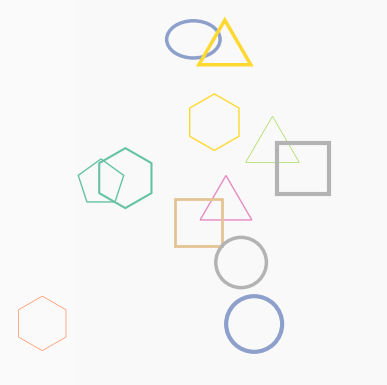[{"shape": "pentagon", "thickness": 1, "radius": 0.31, "center": [0.261, 0.525]}, {"shape": "hexagon", "thickness": 1.5, "radius": 0.39, "center": [0.323, 0.537]}, {"shape": "hexagon", "thickness": 0.5, "radius": 0.35, "center": [0.109, 0.16]}, {"shape": "oval", "thickness": 2.5, "radius": 0.34, "center": [0.499, 0.898]}, {"shape": "circle", "thickness": 3, "radius": 0.36, "center": [0.656, 0.158]}, {"shape": "triangle", "thickness": 1, "radius": 0.38, "center": [0.583, 0.467]}, {"shape": "triangle", "thickness": 0.5, "radius": 0.4, "center": [0.703, 0.618]}, {"shape": "triangle", "thickness": 2.5, "radius": 0.39, "center": [0.58, 0.871]}, {"shape": "hexagon", "thickness": 1, "radius": 0.37, "center": [0.553, 0.683]}, {"shape": "square", "thickness": 2, "radius": 0.3, "center": [0.512, 0.422]}, {"shape": "circle", "thickness": 2.5, "radius": 0.33, "center": [0.622, 0.318]}, {"shape": "square", "thickness": 3, "radius": 0.33, "center": [0.782, 0.562]}]